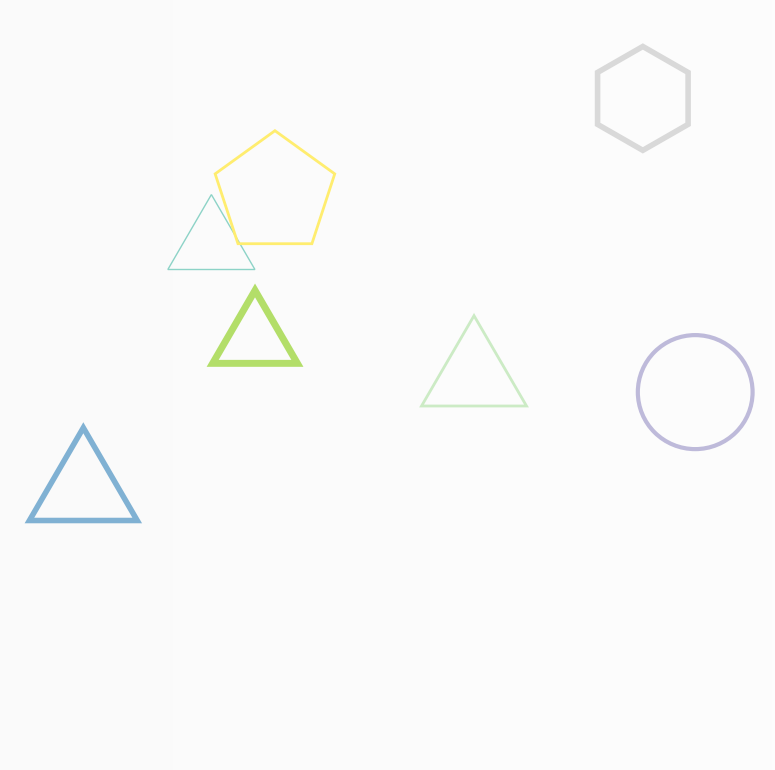[{"shape": "triangle", "thickness": 0.5, "radius": 0.32, "center": [0.273, 0.682]}, {"shape": "circle", "thickness": 1.5, "radius": 0.37, "center": [0.897, 0.491]}, {"shape": "triangle", "thickness": 2, "radius": 0.4, "center": [0.108, 0.364]}, {"shape": "triangle", "thickness": 2.5, "radius": 0.32, "center": [0.329, 0.56]}, {"shape": "hexagon", "thickness": 2, "radius": 0.34, "center": [0.829, 0.872]}, {"shape": "triangle", "thickness": 1, "radius": 0.39, "center": [0.612, 0.512]}, {"shape": "pentagon", "thickness": 1, "radius": 0.41, "center": [0.355, 0.749]}]